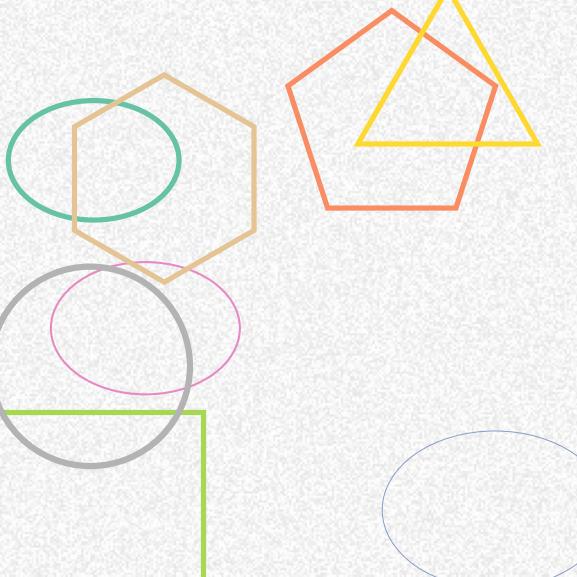[{"shape": "oval", "thickness": 2.5, "radius": 0.74, "center": [0.162, 0.722]}, {"shape": "pentagon", "thickness": 2.5, "radius": 0.95, "center": [0.678, 0.792]}, {"shape": "oval", "thickness": 0.5, "radius": 0.98, "center": [0.857, 0.116]}, {"shape": "oval", "thickness": 1, "radius": 0.82, "center": [0.252, 0.431]}, {"shape": "square", "thickness": 2.5, "radius": 0.91, "center": [0.168, 0.103]}, {"shape": "triangle", "thickness": 2.5, "radius": 0.9, "center": [0.775, 0.84]}, {"shape": "hexagon", "thickness": 2.5, "radius": 0.9, "center": [0.284, 0.69]}, {"shape": "circle", "thickness": 3, "radius": 0.86, "center": [0.156, 0.365]}]